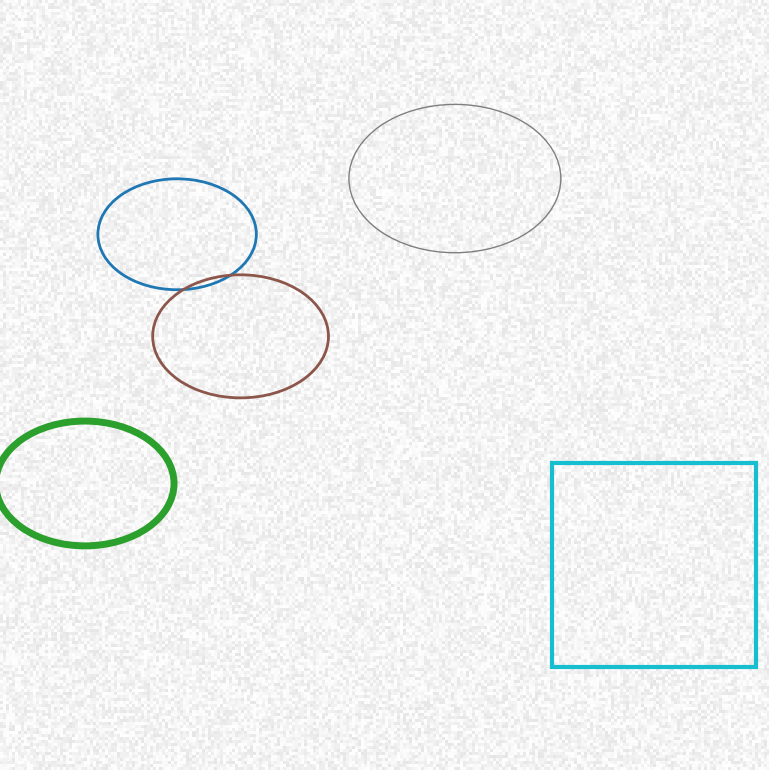[{"shape": "oval", "thickness": 1, "radius": 0.51, "center": [0.23, 0.696]}, {"shape": "oval", "thickness": 2.5, "radius": 0.58, "center": [0.11, 0.372]}, {"shape": "oval", "thickness": 1, "radius": 0.57, "center": [0.312, 0.563]}, {"shape": "oval", "thickness": 0.5, "radius": 0.69, "center": [0.591, 0.768]}, {"shape": "square", "thickness": 1.5, "radius": 0.66, "center": [0.849, 0.266]}]